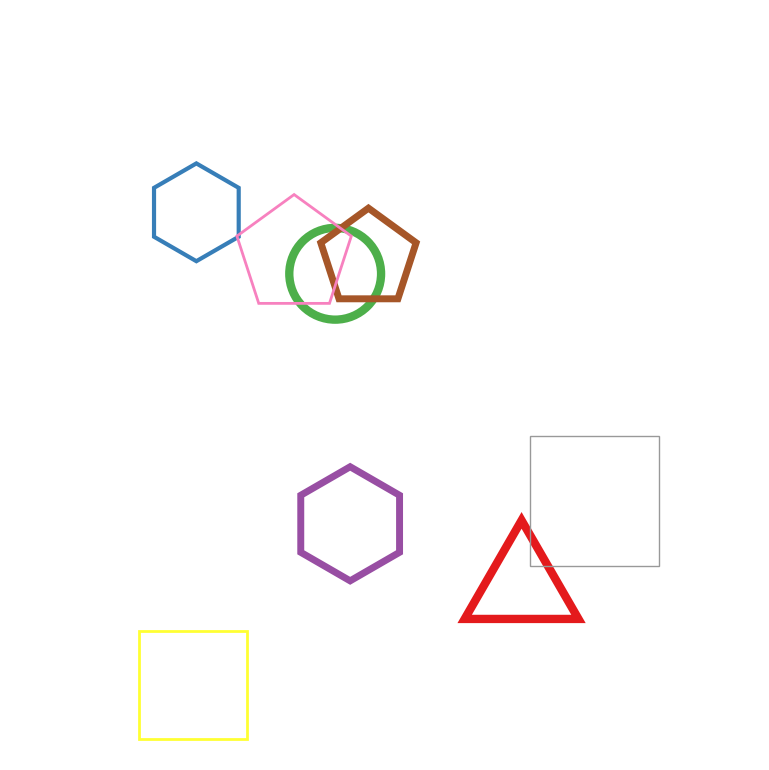[{"shape": "triangle", "thickness": 3, "radius": 0.43, "center": [0.677, 0.239]}, {"shape": "hexagon", "thickness": 1.5, "radius": 0.32, "center": [0.255, 0.724]}, {"shape": "circle", "thickness": 3, "radius": 0.3, "center": [0.435, 0.644]}, {"shape": "hexagon", "thickness": 2.5, "radius": 0.37, "center": [0.455, 0.32]}, {"shape": "square", "thickness": 1, "radius": 0.35, "center": [0.25, 0.111]}, {"shape": "pentagon", "thickness": 2.5, "radius": 0.33, "center": [0.479, 0.665]}, {"shape": "pentagon", "thickness": 1, "radius": 0.39, "center": [0.382, 0.669]}, {"shape": "square", "thickness": 0.5, "radius": 0.42, "center": [0.772, 0.35]}]